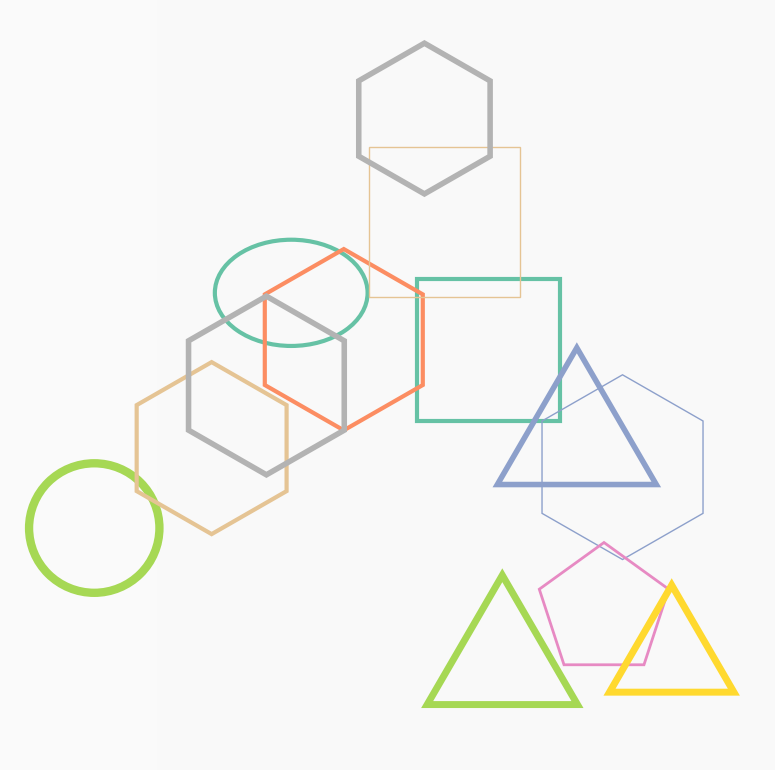[{"shape": "square", "thickness": 1.5, "radius": 0.46, "center": [0.63, 0.545]}, {"shape": "oval", "thickness": 1.5, "radius": 0.49, "center": [0.376, 0.62]}, {"shape": "hexagon", "thickness": 1.5, "radius": 0.59, "center": [0.444, 0.559]}, {"shape": "hexagon", "thickness": 0.5, "radius": 0.6, "center": [0.803, 0.393]}, {"shape": "triangle", "thickness": 2, "radius": 0.59, "center": [0.744, 0.43]}, {"shape": "pentagon", "thickness": 1, "radius": 0.44, "center": [0.779, 0.208]}, {"shape": "triangle", "thickness": 2.5, "radius": 0.56, "center": [0.648, 0.141]}, {"shape": "circle", "thickness": 3, "radius": 0.42, "center": [0.122, 0.314]}, {"shape": "triangle", "thickness": 2.5, "radius": 0.46, "center": [0.867, 0.147]}, {"shape": "hexagon", "thickness": 1.5, "radius": 0.56, "center": [0.273, 0.418]}, {"shape": "square", "thickness": 0.5, "radius": 0.49, "center": [0.573, 0.712]}, {"shape": "hexagon", "thickness": 2, "radius": 0.49, "center": [0.548, 0.846]}, {"shape": "hexagon", "thickness": 2, "radius": 0.58, "center": [0.344, 0.499]}]